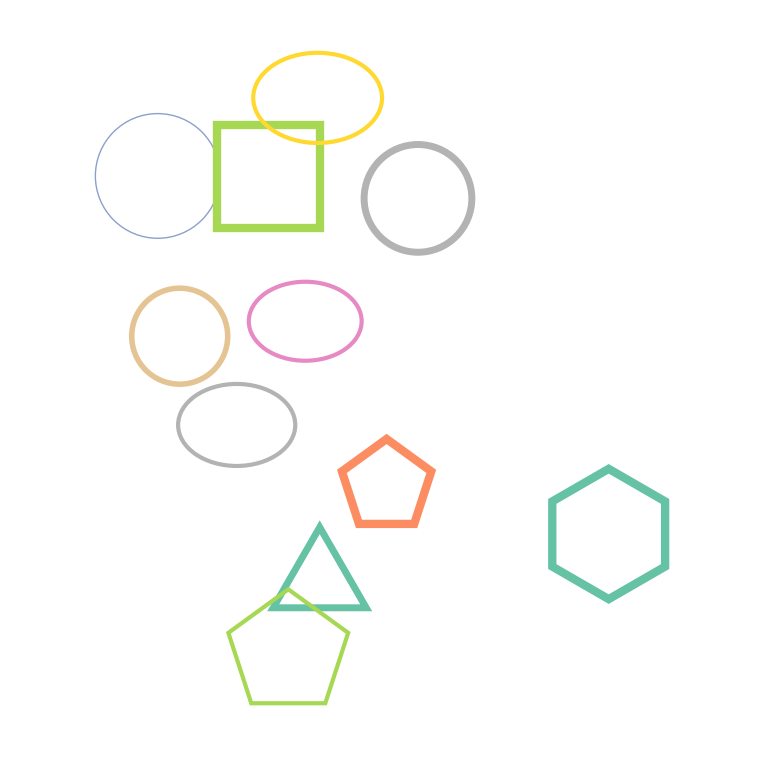[{"shape": "hexagon", "thickness": 3, "radius": 0.42, "center": [0.791, 0.307]}, {"shape": "triangle", "thickness": 2.5, "radius": 0.35, "center": [0.415, 0.246]}, {"shape": "pentagon", "thickness": 3, "radius": 0.31, "center": [0.502, 0.369]}, {"shape": "circle", "thickness": 0.5, "radius": 0.4, "center": [0.205, 0.772]}, {"shape": "oval", "thickness": 1.5, "radius": 0.37, "center": [0.396, 0.583]}, {"shape": "pentagon", "thickness": 1.5, "radius": 0.41, "center": [0.374, 0.153]}, {"shape": "square", "thickness": 3, "radius": 0.33, "center": [0.349, 0.771]}, {"shape": "oval", "thickness": 1.5, "radius": 0.42, "center": [0.413, 0.873]}, {"shape": "circle", "thickness": 2, "radius": 0.31, "center": [0.233, 0.563]}, {"shape": "circle", "thickness": 2.5, "radius": 0.35, "center": [0.543, 0.742]}, {"shape": "oval", "thickness": 1.5, "radius": 0.38, "center": [0.307, 0.448]}]